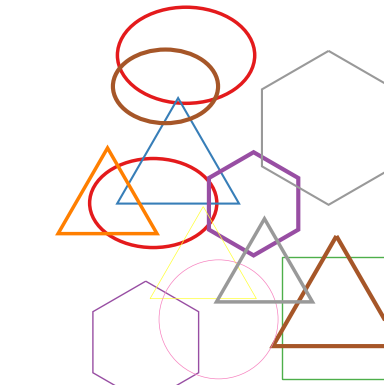[{"shape": "oval", "thickness": 2.5, "radius": 0.89, "center": [0.483, 0.856]}, {"shape": "oval", "thickness": 2.5, "radius": 0.83, "center": [0.398, 0.473]}, {"shape": "triangle", "thickness": 1.5, "radius": 0.91, "center": [0.463, 0.563]}, {"shape": "square", "thickness": 1, "radius": 0.79, "center": [0.891, 0.175]}, {"shape": "hexagon", "thickness": 3, "radius": 0.67, "center": [0.659, 0.471]}, {"shape": "hexagon", "thickness": 1, "radius": 0.79, "center": [0.379, 0.111]}, {"shape": "triangle", "thickness": 2.5, "radius": 0.74, "center": [0.279, 0.467]}, {"shape": "triangle", "thickness": 0.5, "radius": 0.8, "center": [0.528, 0.304]}, {"shape": "triangle", "thickness": 3, "radius": 0.95, "center": [0.874, 0.196]}, {"shape": "oval", "thickness": 3, "radius": 0.68, "center": [0.43, 0.776]}, {"shape": "circle", "thickness": 0.5, "radius": 0.77, "center": [0.568, 0.171]}, {"shape": "triangle", "thickness": 2.5, "radius": 0.72, "center": [0.687, 0.288]}, {"shape": "hexagon", "thickness": 1.5, "radius": 1.0, "center": [0.853, 0.668]}]